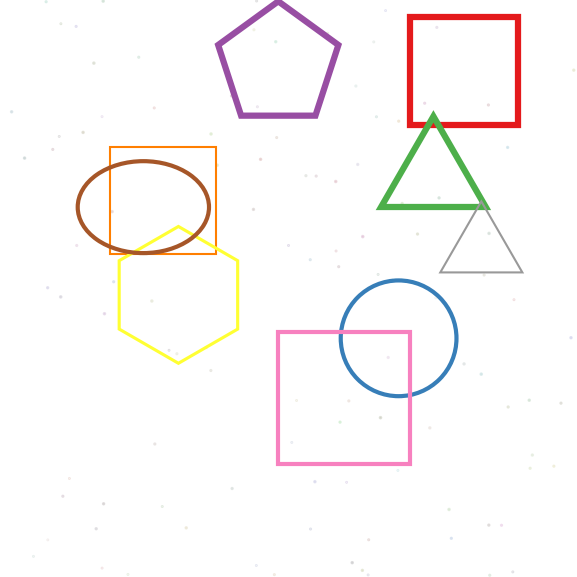[{"shape": "square", "thickness": 3, "radius": 0.47, "center": [0.803, 0.877]}, {"shape": "circle", "thickness": 2, "radius": 0.5, "center": [0.69, 0.413]}, {"shape": "triangle", "thickness": 3, "radius": 0.52, "center": [0.75, 0.693]}, {"shape": "pentagon", "thickness": 3, "radius": 0.55, "center": [0.482, 0.887]}, {"shape": "square", "thickness": 1, "radius": 0.46, "center": [0.282, 0.652]}, {"shape": "hexagon", "thickness": 1.5, "radius": 0.59, "center": [0.309, 0.489]}, {"shape": "oval", "thickness": 2, "radius": 0.57, "center": [0.248, 0.64]}, {"shape": "square", "thickness": 2, "radius": 0.57, "center": [0.595, 0.31]}, {"shape": "triangle", "thickness": 1, "radius": 0.41, "center": [0.833, 0.568]}]